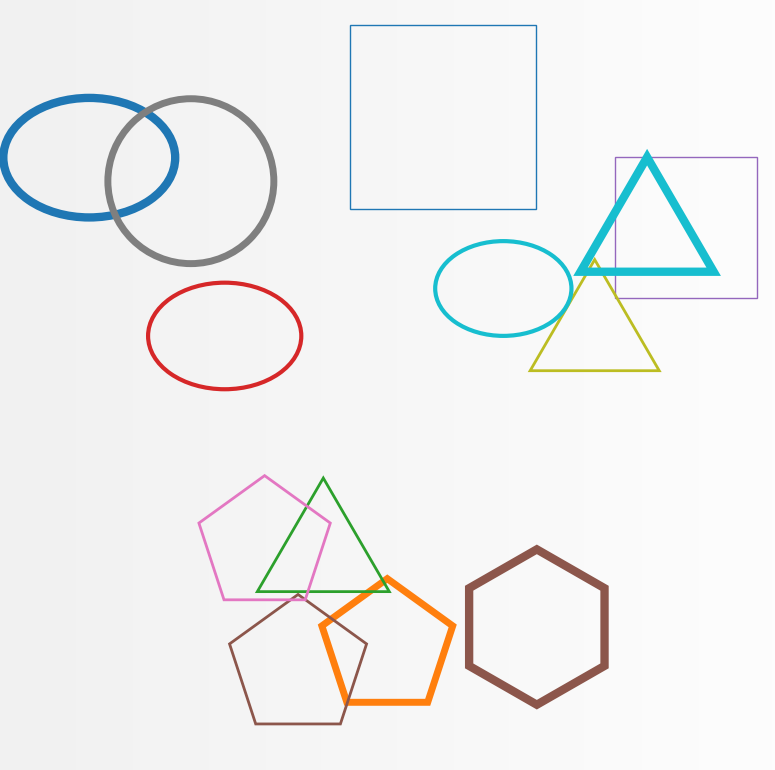[{"shape": "oval", "thickness": 3, "radius": 0.55, "center": [0.115, 0.795]}, {"shape": "square", "thickness": 0.5, "radius": 0.6, "center": [0.572, 0.848]}, {"shape": "pentagon", "thickness": 2.5, "radius": 0.44, "center": [0.5, 0.16]}, {"shape": "triangle", "thickness": 1, "radius": 0.49, "center": [0.417, 0.281]}, {"shape": "oval", "thickness": 1.5, "radius": 0.49, "center": [0.29, 0.564]}, {"shape": "square", "thickness": 0.5, "radius": 0.46, "center": [0.886, 0.705]}, {"shape": "pentagon", "thickness": 1, "radius": 0.46, "center": [0.385, 0.135]}, {"shape": "hexagon", "thickness": 3, "radius": 0.5, "center": [0.693, 0.186]}, {"shape": "pentagon", "thickness": 1, "radius": 0.45, "center": [0.341, 0.293]}, {"shape": "circle", "thickness": 2.5, "radius": 0.54, "center": [0.246, 0.765]}, {"shape": "triangle", "thickness": 1, "radius": 0.48, "center": [0.767, 0.567]}, {"shape": "triangle", "thickness": 3, "radius": 0.5, "center": [0.835, 0.697]}, {"shape": "oval", "thickness": 1.5, "radius": 0.44, "center": [0.649, 0.625]}]